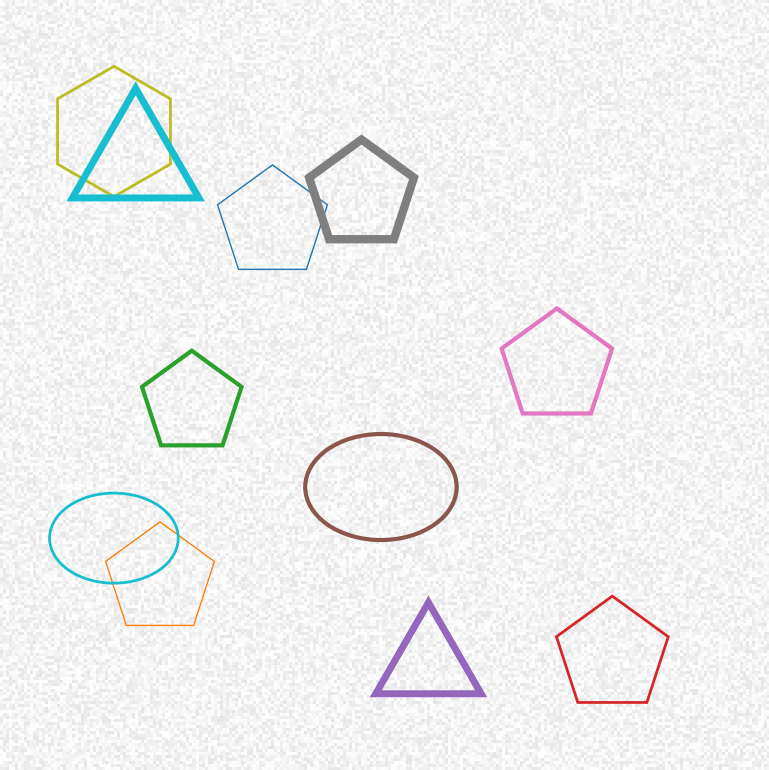[{"shape": "pentagon", "thickness": 0.5, "radius": 0.37, "center": [0.354, 0.711]}, {"shape": "pentagon", "thickness": 0.5, "radius": 0.37, "center": [0.208, 0.248]}, {"shape": "pentagon", "thickness": 1.5, "radius": 0.34, "center": [0.249, 0.477]}, {"shape": "pentagon", "thickness": 1, "radius": 0.38, "center": [0.795, 0.149]}, {"shape": "triangle", "thickness": 2.5, "radius": 0.4, "center": [0.556, 0.139]}, {"shape": "oval", "thickness": 1.5, "radius": 0.49, "center": [0.495, 0.367]}, {"shape": "pentagon", "thickness": 1.5, "radius": 0.38, "center": [0.723, 0.524]}, {"shape": "pentagon", "thickness": 3, "radius": 0.36, "center": [0.47, 0.747]}, {"shape": "hexagon", "thickness": 1, "radius": 0.42, "center": [0.148, 0.829]}, {"shape": "triangle", "thickness": 2.5, "radius": 0.47, "center": [0.176, 0.79]}, {"shape": "oval", "thickness": 1, "radius": 0.42, "center": [0.148, 0.301]}]